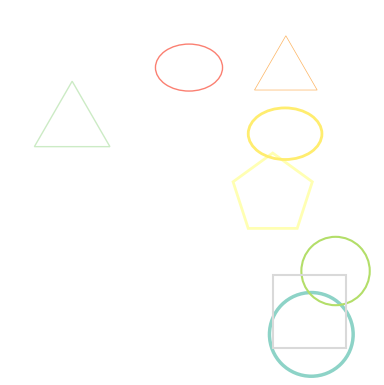[{"shape": "circle", "thickness": 2.5, "radius": 0.54, "center": [0.809, 0.131]}, {"shape": "pentagon", "thickness": 2, "radius": 0.54, "center": [0.708, 0.494]}, {"shape": "oval", "thickness": 1, "radius": 0.44, "center": [0.491, 0.825]}, {"shape": "triangle", "thickness": 0.5, "radius": 0.47, "center": [0.742, 0.813]}, {"shape": "circle", "thickness": 1.5, "radius": 0.44, "center": [0.872, 0.296]}, {"shape": "square", "thickness": 1.5, "radius": 0.48, "center": [0.803, 0.19]}, {"shape": "triangle", "thickness": 1, "radius": 0.57, "center": [0.187, 0.676]}, {"shape": "oval", "thickness": 2, "radius": 0.48, "center": [0.74, 0.653]}]